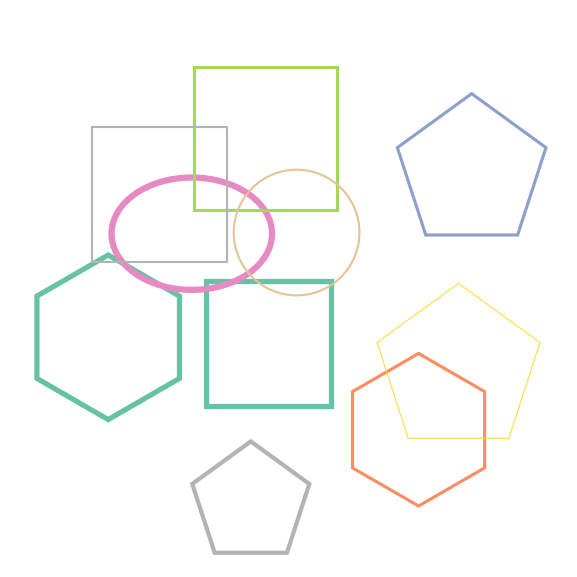[{"shape": "square", "thickness": 2.5, "radius": 0.54, "center": [0.465, 0.405]}, {"shape": "hexagon", "thickness": 2.5, "radius": 0.71, "center": [0.187, 0.415]}, {"shape": "hexagon", "thickness": 1.5, "radius": 0.66, "center": [0.725, 0.255]}, {"shape": "pentagon", "thickness": 1.5, "radius": 0.68, "center": [0.817, 0.702]}, {"shape": "oval", "thickness": 3, "radius": 0.69, "center": [0.332, 0.594]}, {"shape": "square", "thickness": 1.5, "radius": 0.62, "center": [0.46, 0.759]}, {"shape": "pentagon", "thickness": 0.5, "radius": 0.74, "center": [0.794, 0.36]}, {"shape": "circle", "thickness": 1, "radius": 0.54, "center": [0.514, 0.596]}, {"shape": "pentagon", "thickness": 2, "radius": 0.53, "center": [0.434, 0.128]}, {"shape": "square", "thickness": 1, "radius": 0.58, "center": [0.277, 0.663]}]